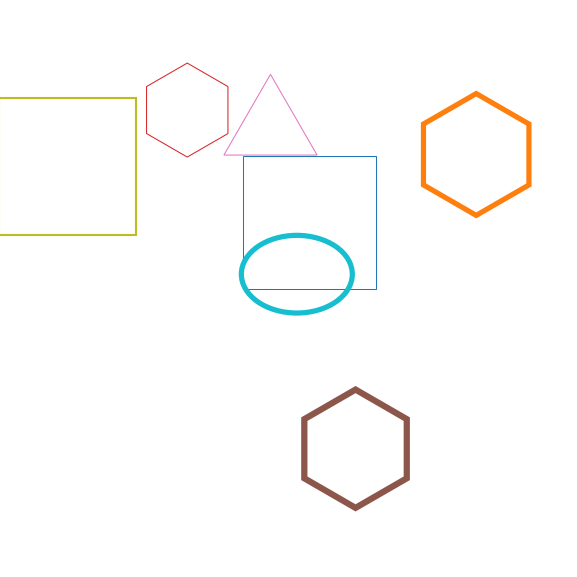[{"shape": "square", "thickness": 0.5, "radius": 0.58, "center": [0.536, 0.614]}, {"shape": "hexagon", "thickness": 2.5, "radius": 0.53, "center": [0.825, 0.732]}, {"shape": "hexagon", "thickness": 0.5, "radius": 0.41, "center": [0.324, 0.809]}, {"shape": "hexagon", "thickness": 3, "radius": 0.51, "center": [0.616, 0.222]}, {"shape": "triangle", "thickness": 0.5, "radius": 0.47, "center": [0.468, 0.777]}, {"shape": "square", "thickness": 1, "radius": 0.59, "center": [0.117, 0.711]}, {"shape": "oval", "thickness": 2.5, "radius": 0.48, "center": [0.514, 0.524]}]